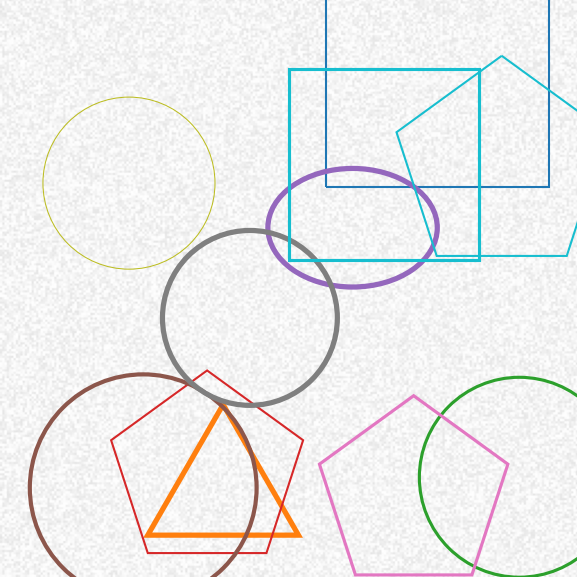[{"shape": "square", "thickness": 1, "radius": 0.97, "center": [0.758, 0.868]}, {"shape": "triangle", "thickness": 2.5, "radius": 0.75, "center": [0.386, 0.148]}, {"shape": "circle", "thickness": 1.5, "radius": 0.87, "center": [0.899, 0.173]}, {"shape": "pentagon", "thickness": 1, "radius": 0.87, "center": [0.359, 0.183]}, {"shape": "oval", "thickness": 2.5, "radius": 0.73, "center": [0.611, 0.605]}, {"shape": "circle", "thickness": 2, "radius": 0.98, "center": [0.248, 0.155]}, {"shape": "pentagon", "thickness": 1.5, "radius": 0.86, "center": [0.716, 0.142]}, {"shape": "circle", "thickness": 2.5, "radius": 0.76, "center": [0.433, 0.449]}, {"shape": "circle", "thickness": 0.5, "radius": 0.74, "center": [0.223, 0.682]}, {"shape": "pentagon", "thickness": 1, "radius": 0.96, "center": [0.869, 0.711]}, {"shape": "square", "thickness": 1.5, "radius": 0.83, "center": [0.665, 0.714]}]